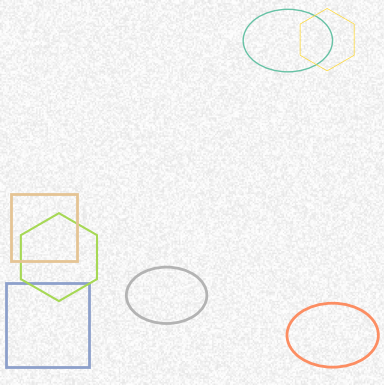[{"shape": "oval", "thickness": 1, "radius": 0.58, "center": [0.748, 0.895]}, {"shape": "oval", "thickness": 2, "radius": 0.59, "center": [0.864, 0.129]}, {"shape": "square", "thickness": 2, "radius": 0.54, "center": [0.123, 0.156]}, {"shape": "hexagon", "thickness": 1.5, "radius": 0.57, "center": [0.153, 0.332]}, {"shape": "hexagon", "thickness": 0.5, "radius": 0.41, "center": [0.85, 0.897]}, {"shape": "square", "thickness": 2, "radius": 0.43, "center": [0.115, 0.409]}, {"shape": "oval", "thickness": 2, "radius": 0.52, "center": [0.433, 0.233]}]